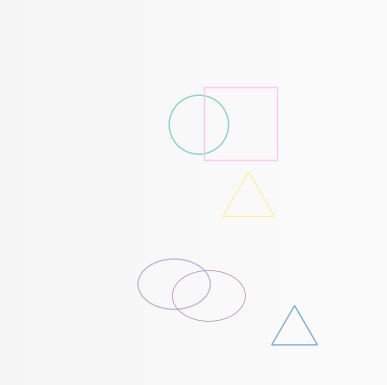[{"shape": "circle", "thickness": 1, "radius": 0.38, "center": [0.513, 0.676]}, {"shape": "oval", "thickness": 1, "radius": 0.47, "center": [0.449, 0.262]}, {"shape": "triangle", "thickness": 1, "radius": 0.34, "center": [0.76, 0.138]}, {"shape": "square", "thickness": 1, "radius": 0.47, "center": [0.621, 0.679]}, {"shape": "oval", "thickness": 0.5, "radius": 0.47, "center": [0.539, 0.231]}, {"shape": "triangle", "thickness": 0.5, "radius": 0.39, "center": [0.641, 0.476]}]